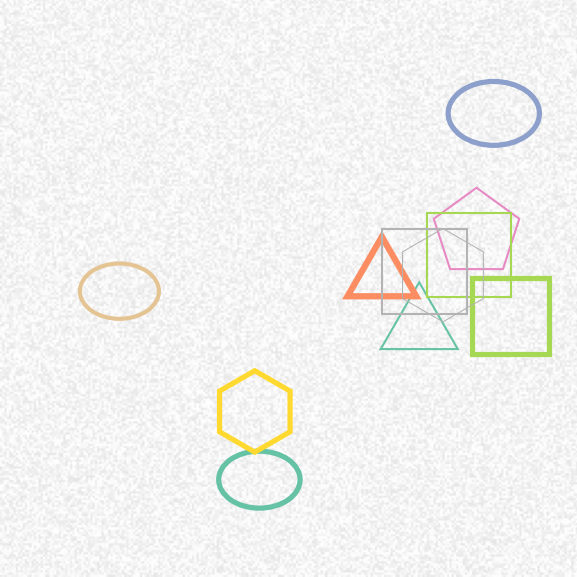[{"shape": "triangle", "thickness": 1, "radius": 0.39, "center": [0.726, 0.433]}, {"shape": "oval", "thickness": 2.5, "radius": 0.35, "center": [0.449, 0.169]}, {"shape": "triangle", "thickness": 3, "radius": 0.34, "center": [0.661, 0.52]}, {"shape": "oval", "thickness": 2.5, "radius": 0.4, "center": [0.855, 0.803]}, {"shape": "pentagon", "thickness": 1, "radius": 0.39, "center": [0.825, 0.596]}, {"shape": "square", "thickness": 1, "radius": 0.36, "center": [0.812, 0.557]}, {"shape": "square", "thickness": 2.5, "radius": 0.33, "center": [0.884, 0.452]}, {"shape": "hexagon", "thickness": 2.5, "radius": 0.35, "center": [0.441, 0.287]}, {"shape": "oval", "thickness": 2, "radius": 0.34, "center": [0.207, 0.495]}, {"shape": "square", "thickness": 1, "radius": 0.37, "center": [0.735, 0.529]}, {"shape": "hexagon", "thickness": 0.5, "radius": 0.4, "center": [0.767, 0.523]}]